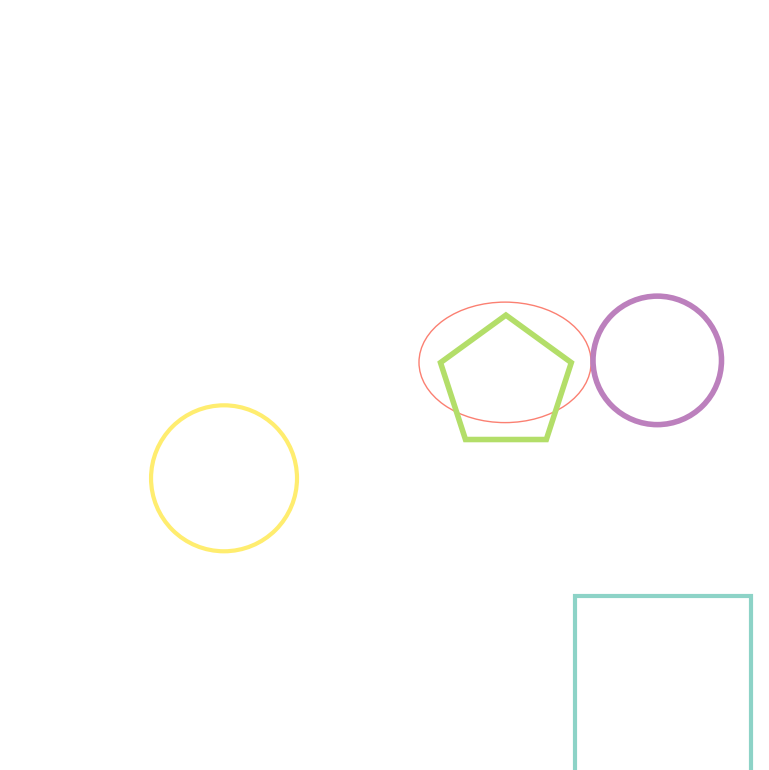[{"shape": "square", "thickness": 1.5, "radius": 0.57, "center": [0.861, 0.112]}, {"shape": "oval", "thickness": 0.5, "radius": 0.56, "center": [0.656, 0.529]}, {"shape": "pentagon", "thickness": 2, "radius": 0.45, "center": [0.657, 0.501]}, {"shape": "circle", "thickness": 2, "radius": 0.42, "center": [0.854, 0.532]}, {"shape": "circle", "thickness": 1.5, "radius": 0.47, "center": [0.291, 0.379]}]